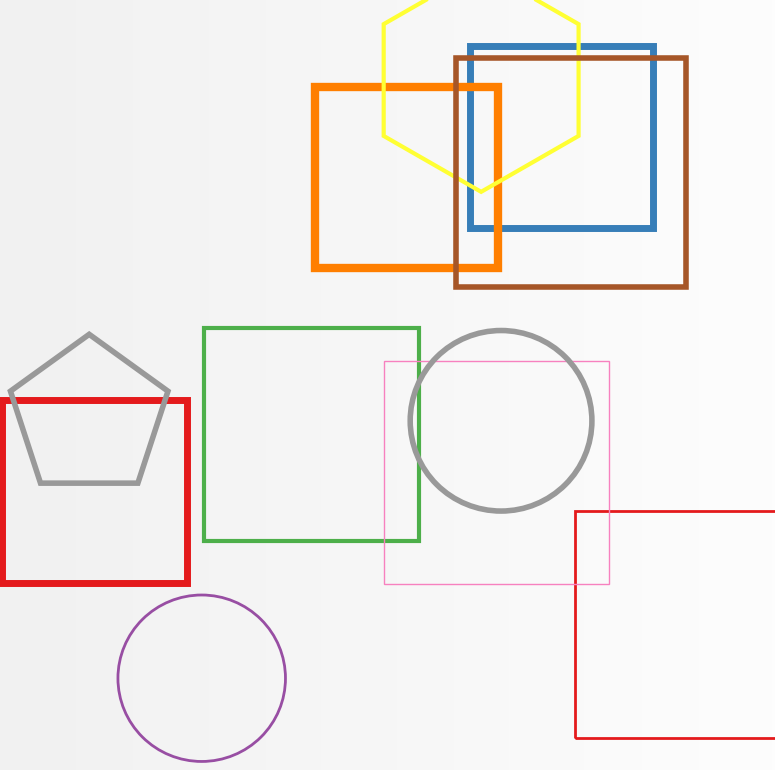[{"shape": "square", "thickness": 1, "radius": 0.74, "center": [0.889, 0.189]}, {"shape": "square", "thickness": 2.5, "radius": 0.59, "center": [0.122, 0.362]}, {"shape": "square", "thickness": 2.5, "radius": 0.59, "center": [0.725, 0.822]}, {"shape": "square", "thickness": 1.5, "radius": 0.69, "center": [0.402, 0.436]}, {"shape": "circle", "thickness": 1, "radius": 0.54, "center": [0.26, 0.119]}, {"shape": "square", "thickness": 3, "radius": 0.59, "center": [0.524, 0.77]}, {"shape": "hexagon", "thickness": 1.5, "radius": 0.73, "center": [0.621, 0.896]}, {"shape": "square", "thickness": 2, "radius": 0.74, "center": [0.737, 0.776]}, {"shape": "square", "thickness": 0.5, "radius": 0.73, "center": [0.641, 0.387]}, {"shape": "circle", "thickness": 2, "radius": 0.59, "center": [0.647, 0.454]}, {"shape": "pentagon", "thickness": 2, "radius": 0.53, "center": [0.115, 0.459]}]